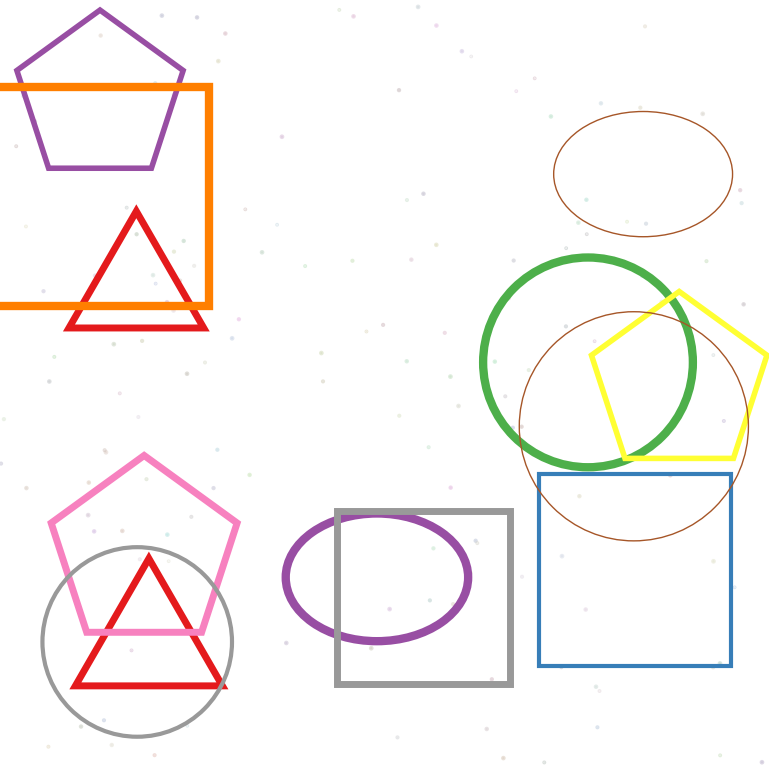[{"shape": "triangle", "thickness": 2.5, "radius": 0.51, "center": [0.177, 0.625]}, {"shape": "triangle", "thickness": 2.5, "radius": 0.55, "center": [0.193, 0.164]}, {"shape": "square", "thickness": 1.5, "radius": 0.62, "center": [0.825, 0.26]}, {"shape": "circle", "thickness": 3, "radius": 0.68, "center": [0.764, 0.529]}, {"shape": "pentagon", "thickness": 2, "radius": 0.57, "center": [0.13, 0.873]}, {"shape": "oval", "thickness": 3, "radius": 0.59, "center": [0.49, 0.25]}, {"shape": "square", "thickness": 3, "radius": 0.71, "center": [0.13, 0.745]}, {"shape": "pentagon", "thickness": 2, "radius": 0.6, "center": [0.882, 0.502]}, {"shape": "circle", "thickness": 0.5, "radius": 0.74, "center": [0.823, 0.446]}, {"shape": "oval", "thickness": 0.5, "radius": 0.58, "center": [0.835, 0.774]}, {"shape": "pentagon", "thickness": 2.5, "radius": 0.63, "center": [0.187, 0.282]}, {"shape": "circle", "thickness": 1.5, "radius": 0.62, "center": [0.178, 0.166]}, {"shape": "square", "thickness": 2.5, "radius": 0.56, "center": [0.55, 0.224]}]